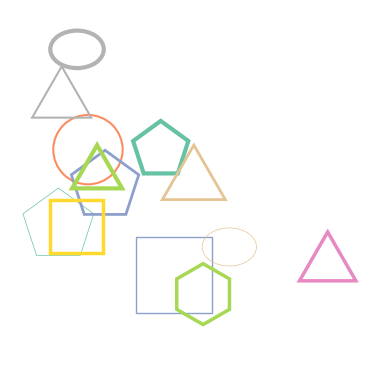[{"shape": "pentagon", "thickness": 3, "radius": 0.38, "center": [0.418, 0.611]}, {"shape": "pentagon", "thickness": 0.5, "radius": 0.48, "center": [0.152, 0.415]}, {"shape": "circle", "thickness": 1.5, "radius": 0.45, "center": [0.228, 0.611]}, {"shape": "pentagon", "thickness": 2, "radius": 0.46, "center": [0.273, 0.518]}, {"shape": "square", "thickness": 1, "radius": 0.49, "center": [0.452, 0.286]}, {"shape": "triangle", "thickness": 2.5, "radius": 0.42, "center": [0.851, 0.313]}, {"shape": "triangle", "thickness": 3, "radius": 0.37, "center": [0.252, 0.548]}, {"shape": "hexagon", "thickness": 2.5, "radius": 0.4, "center": [0.528, 0.236]}, {"shape": "square", "thickness": 2.5, "radius": 0.35, "center": [0.2, 0.411]}, {"shape": "oval", "thickness": 0.5, "radius": 0.35, "center": [0.596, 0.359]}, {"shape": "triangle", "thickness": 2, "radius": 0.47, "center": [0.504, 0.529]}, {"shape": "oval", "thickness": 3, "radius": 0.35, "center": [0.2, 0.872]}, {"shape": "triangle", "thickness": 1.5, "radius": 0.44, "center": [0.16, 0.739]}]